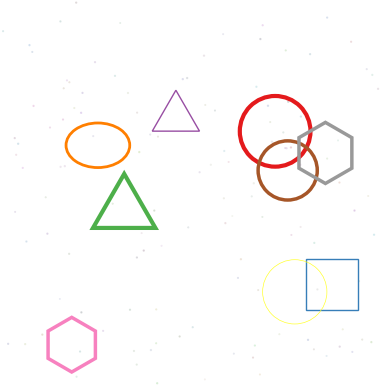[{"shape": "circle", "thickness": 3, "radius": 0.46, "center": [0.715, 0.659]}, {"shape": "square", "thickness": 1, "radius": 0.34, "center": [0.862, 0.261]}, {"shape": "triangle", "thickness": 3, "radius": 0.47, "center": [0.323, 0.455]}, {"shape": "triangle", "thickness": 1, "radius": 0.35, "center": [0.457, 0.695]}, {"shape": "oval", "thickness": 2, "radius": 0.41, "center": [0.254, 0.623]}, {"shape": "circle", "thickness": 0.5, "radius": 0.42, "center": [0.766, 0.242]}, {"shape": "circle", "thickness": 2.5, "radius": 0.38, "center": [0.747, 0.557]}, {"shape": "hexagon", "thickness": 2.5, "radius": 0.35, "center": [0.186, 0.105]}, {"shape": "hexagon", "thickness": 2.5, "radius": 0.4, "center": [0.845, 0.603]}]